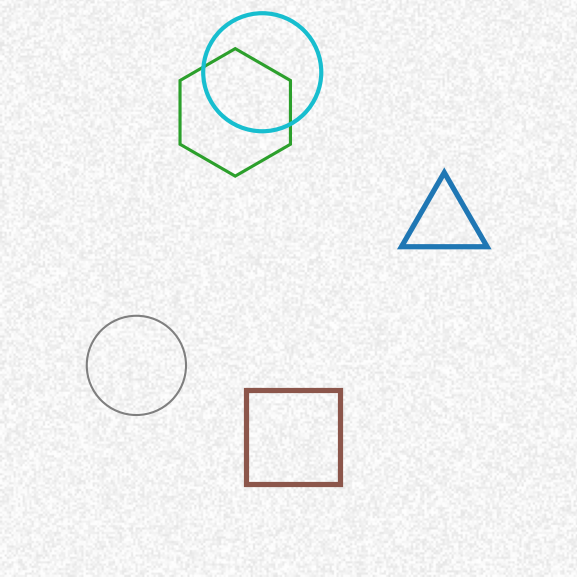[{"shape": "triangle", "thickness": 2.5, "radius": 0.43, "center": [0.769, 0.615]}, {"shape": "hexagon", "thickness": 1.5, "radius": 0.55, "center": [0.407, 0.805]}, {"shape": "square", "thickness": 2.5, "radius": 0.41, "center": [0.507, 0.242]}, {"shape": "circle", "thickness": 1, "radius": 0.43, "center": [0.236, 0.366]}, {"shape": "circle", "thickness": 2, "radius": 0.51, "center": [0.454, 0.874]}]